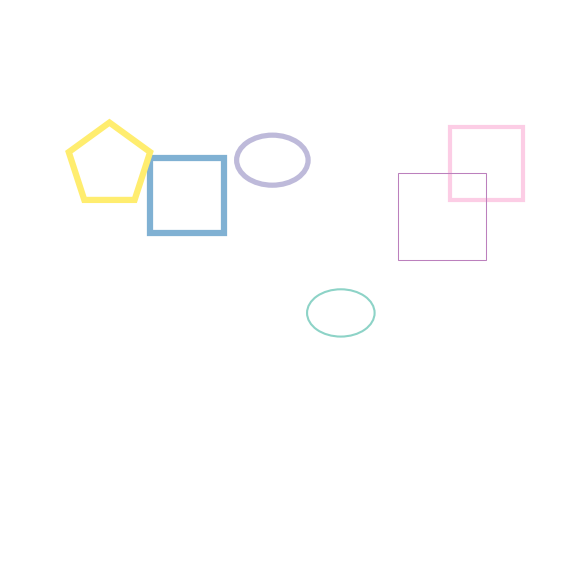[{"shape": "oval", "thickness": 1, "radius": 0.29, "center": [0.59, 0.457]}, {"shape": "oval", "thickness": 2.5, "radius": 0.31, "center": [0.472, 0.722]}, {"shape": "square", "thickness": 3, "radius": 0.32, "center": [0.324, 0.66]}, {"shape": "square", "thickness": 2, "radius": 0.32, "center": [0.842, 0.716]}, {"shape": "square", "thickness": 0.5, "radius": 0.38, "center": [0.765, 0.624]}, {"shape": "pentagon", "thickness": 3, "radius": 0.37, "center": [0.19, 0.713]}]